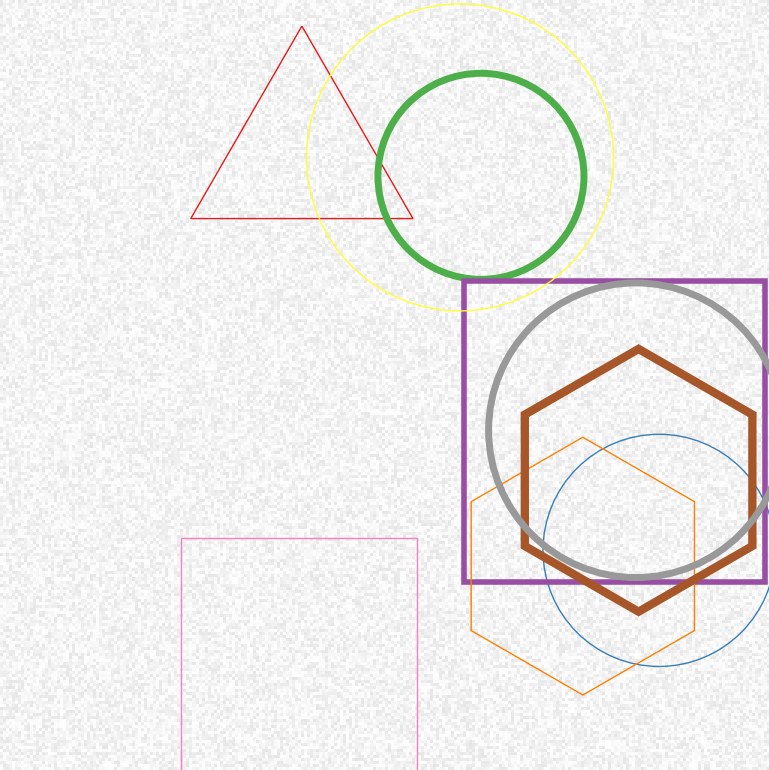[{"shape": "triangle", "thickness": 0.5, "radius": 0.83, "center": [0.392, 0.799]}, {"shape": "circle", "thickness": 0.5, "radius": 0.75, "center": [0.856, 0.285]}, {"shape": "circle", "thickness": 2.5, "radius": 0.67, "center": [0.625, 0.771]}, {"shape": "square", "thickness": 2, "radius": 0.98, "center": [0.798, 0.439]}, {"shape": "hexagon", "thickness": 0.5, "radius": 0.84, "center": [0.757, 0.265]}, {"shape": "circle", "thickness": 0.5, "radius": 1.0, "center": [0.597, 0.796]}, {"shape": "hexagon", "thickness": 3, "radius": 0.85, "center": [0.829, 0.376]}, {"shape": "square", "thickness": 0.5, "radius": 0.77, "center": [0.388, 0.149]}, {"shape": "circle", "thickness": 2.5, "radius": 0.96, "center": [0.826, 0.441]}]